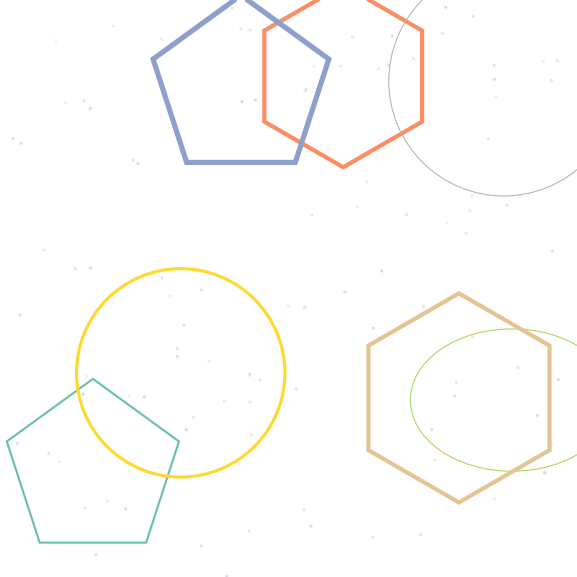[{"shape": "pentagon", "thickness": 1, "radius": 0.78, "center": [0.161, 0.186]}, {"shape": "hexagon", "thickness": 2, "radius": 0.79, "center": [0.594, 0.867]}, {"shape": "pentagon", "thickness": 2.5, "radius": 0.8, "center": [0.417, 0.847]}, {"shape": "oval", "thickness": 0.5, "radius": 0.88, "center": [0.887, 0.306]}, {"shape": "circle", "thickness": 1.5, "radius": 0.9, "center": [0.313, 0.353]}, {"shape": "hexagon", "thickness": 2, "radius": 0.91, "center": [0.795, 0.31]}, {"shape": "circle", "thickness": 0.5, "radius": 1.0, "center": [0.872, 0.859]}]